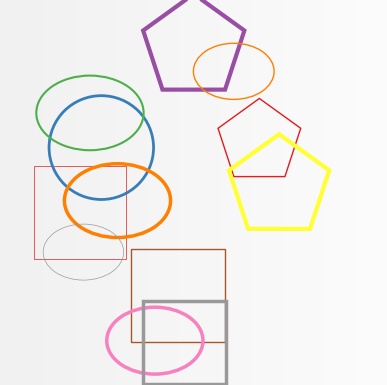[{"shape": "pentagon", "thickness": 1, "radius": 0.56, "center": [0.669, 0.632]}, {"shape": "square", "thickness": 0.5, "radius": 0.6, "center": [0.206, 0.448]}, {"shape": "circle", "thickness": 2, "radius": 0.67, "center": [0.261, 0.617]}, {"shape": "oval", "thickness": 1.5, "radius": 0.69, "center": [0.232, 0.707]}, {"shape": "pentagon", "thickness": 3, "radius": 0.69, "center": [0.5, 0.878]}, {"shape": "oval", "thickness": 1, "radius": 0.52, "center": [0.603, 0.815]}, {"shape": "oval", "thickness": 2.5, "radius": 0.68, "center": [0.303, 0.479]}, {"shape": "pentagon", "thickness": 3, "radius": 0.68, "center": [0.72, 0.516]}, {"shape": "square", "thickness": 1, "radius": 0.61, "center": [0.458, 0.232]}, {"shape": "oval", "thickness": 2.5, "radius": 0.62, "center": [0.4, 0.115]}, {"shape": "square", "thickness": 2.5, "radius": 0.53, "center": [0.477, 0.111]}, {"shape": "oval", "thickness": 0.5, "radius": 0.52, "center": [0.215, 0.345]}]